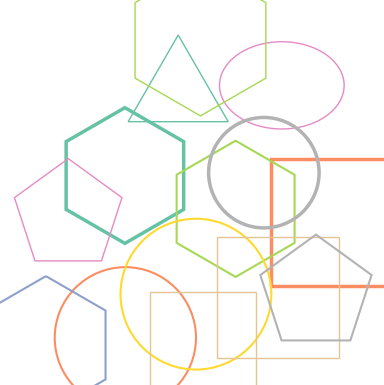[{"shape": "hexagon", "thickness": 2.5, "radius": 0.88, "center": [0.324, 0.544]}, {"shape": "triangle", "thickness": 1, "radius": 0.75, "center": [0.463, 0.759]}, {"shape": "circle", "thickness": 1.5, "radius": 0.92, "center": [0.326, 0.123]}, {"shape": "square", "thickness": 2.5, "radius": 0.82, "center": [0.867, 0.422]}, {"shape": "hexagon", "thickness": 1.5, "radius": 0.89, "center": [0.119, 0.104]}, {"shape": "oval", "thickness": 1, "radius": 0.81, "center": [0.732, 0.778]}, {"shape": "pentagon", "thickness": 1, "radius": 0.73, "center": [0.177, 0.441]}, {"shape": "hexagon", "thickness": 1, "radius": 0.98, "center": [0.521, 0.895]}, {"shape": "hexagon", "thickness": 1.5, "radius": 0.88, "center": [0.612, 0.458]}, {"shape": "circle", "thickness": 1.5, "radius": 0.98, "center": [0.509, 0.236]}, {"shape": "square", "thickness": 1, "radius": 0.69, "center": [0.527, 0.102]}, {"shape": "square", "thickness": 1, "radius": 0.79, "center": [0.722, 0.227]}, {"shape": "pentagon", "thickness": 1.5, "radius": 0.76, "center": [0.821, 0.239]}, {"shape": "circle", "thickness": 2.5, "radius": 0.72, "center": [0.685, 0.551]}]